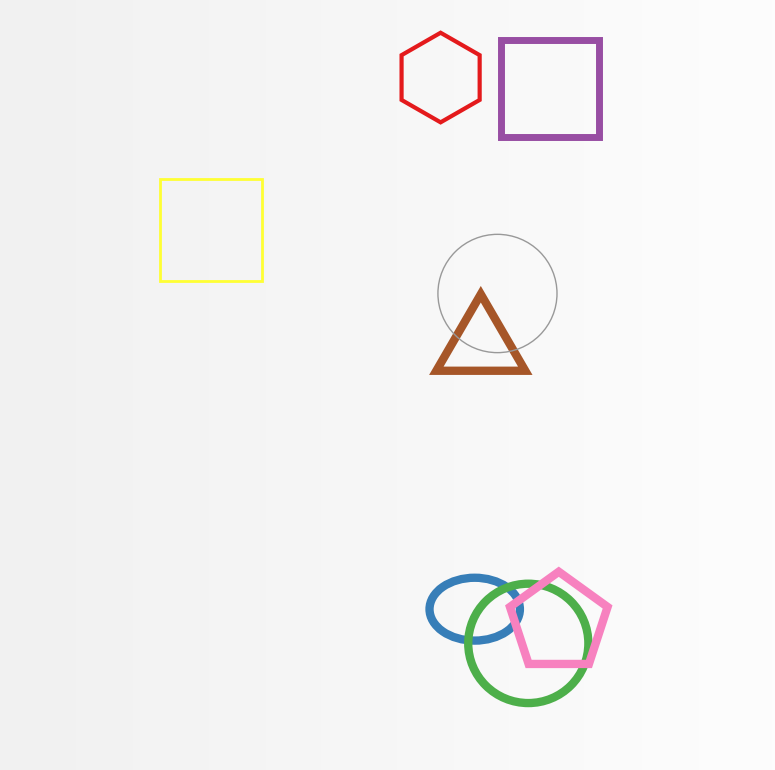[{"shape": "hexagon", "thickness": 1.5, "radius": 0.29, "center": [0.569, 0.899]}, {"shape": "oval", "thickness": 3, "radius": 0.29, "center": [0.613, 0.209]}, {"shape": "circle", "thickness": 3, "radius": 0.39, "center": [0.682, 0.164]}, {"shape": "square", "thickness": 2.5, "radius": 0.32, "center": [0.71, 0.885]}, {"shape": "square", "thickness": 1, "radius": 0.33, "center": [0.272, 0.701]}, {"shape": "triangle", "thickness": 3, "radius": 0.33, "center": [0.62, 0.552]}, {"shape": "pentagon", "thickness": 3, "radius": 0.33, "center": [0.721, 0.191]}, {"shape": "circle", "thickness": 0.5, "radius": 0.38, "center": [0.642, 0.619]}]